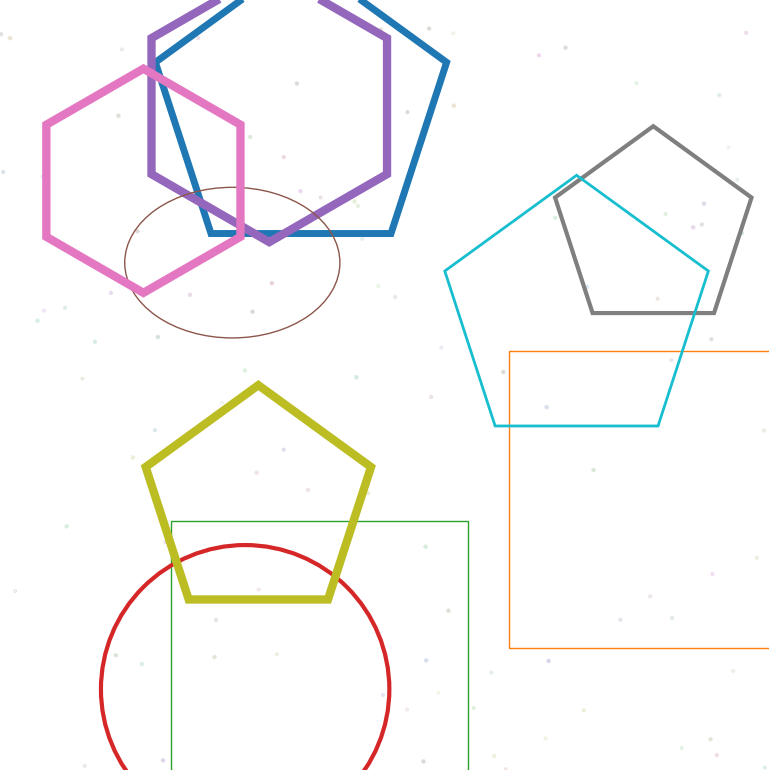[{"shape": "pentagon", "thickness": 2.5, "radius": 0.99, "center": [0.391, 0.858]}, {"shape": "square", "thickness": 0.5, "radius": 0.96, "center": [0.854, 0.351]}, {"shape": "square", "thickness": 0.5, "radius": 0.96, "center": [0.415, 0.131]}, {"shape": "circle", "thickness": 1.5, "radius": 0.94, "center": [0.318, 0.105]}, {"shape": "hexagon", "thickness": 3, "radius": 0.88, "center": [0.35, 0.862]}, {"shape": "oval", "thickness": 0.5, "radius": 0.7, "center": [0.302, 0.659]}, {"shape": "hexagon", "thickness": 3, "radius": 0.73, "center": [0.186, 0.765]}, {"shape": "pentagon", "thickness": 1.5, "radius": 0.67, "center": [0.848, 0.702]}, {"shape": "pentagon", "thickness": 3, "radius": 0.77, "center": [0.336, 0.346]}, {"shape": "pentagon", "thickness": 1, "radius": 0.9, "center": [0.749, 0.592]}]